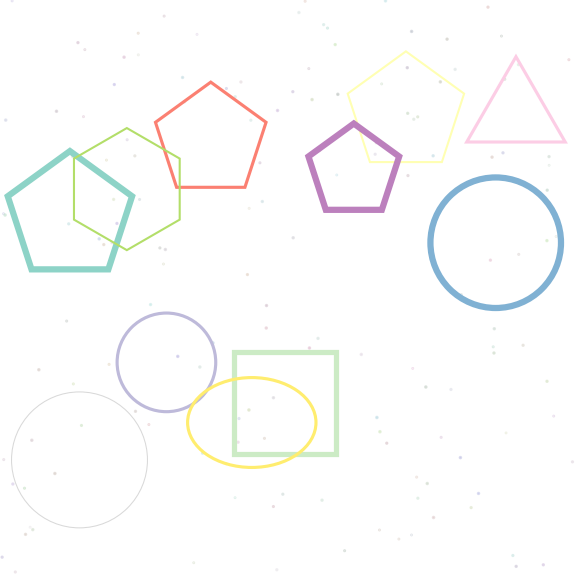[{"shape": "pentagon", "thickness": 3, "radius": 0.57, "center": [0.121, 0.624]}, {"shape": "pentagon", "thickness": 1, "radius": 0.53, "center": [0.703, 0.804]}, {"shape": "circle", "thickness": 1.5, "radius": 0.43, "center": [0.288, 0.372]}, {"shape": "pentagon", "thickness": 1.5, "radius": 0.5, "center": [0.365, 0.756]}, {"shape": "circle", "thickness": 3, "radius": 0.57, "center": [0.858, 0.579]}, {"shape": "hexagon", "thickness": 1, "radius": 0.53, "center": [0.22, 0.672]}, {"shape": "triangle", "thickness": 1.5, "radius": 0.49, "center": [0.893, 0.802]}, {"shape": "circle", "thickness": 0.5, "radius": 0.59, "center": [0.138, 0.203]}, {"shape": "pentagon", "thickness": 3, "radius": 0.41, "center": [0.613, 0.703]}, {"shape": "square", "thickness": 2.5, "radius": 0.44, "center": [0.494, 0.302]}, {"shape": "oval", "thickness": 1.5, "radius": 0.56, "center": [0.436, 0.268]}]